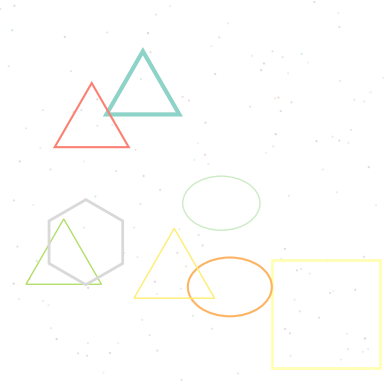[{"shape": "triangle", "thickness": 3, "radius": 0.55, "center": [0.371, 0.757]}, {"shape": "square", "thickness": 2, "radius": 0.7, "center": [0.847, 0.185]}, {"shape": "triangle", "thickness": 1.5, "radius": 0.56, "center": [0.238, 0.673]}, {"shape": "oval", "thickness": 1.5, "radius": 0.55, "center": [0.597, 0.255]}, {"shape": "triangle", "thickness": 1, "radius": 0.57, "center": [0.166, 0.318]}, {"shape": "hexagon", "thickness": 2, "radius": 0.55, "center": [0.223, 0.371]}, {"shape": "oval", "thickness": 1, "radius": 0.5, "center": [0.575, 0.472]}, {"shape": "triangle", "thickness": 1, "radius": 0.6, "center": [0.453, 0.286]}]